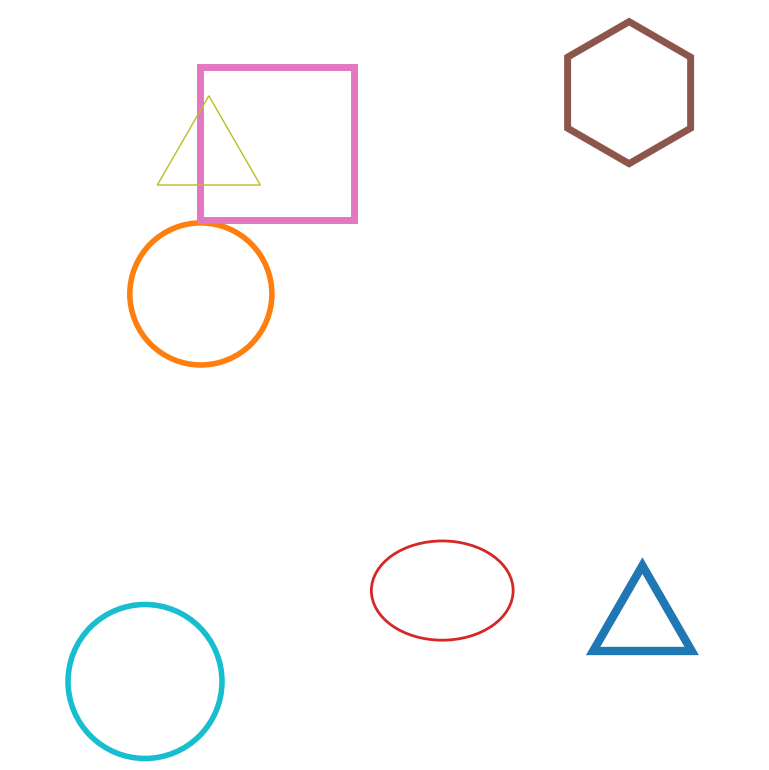[{"shape": "triangle", "thickness": 3, "radius": 0.37, "center": [0.834, 0.192]}, {"shape": "circle", "thickness": 2, "radius": 0.46, "center": [0.261, 0.618]}, {"shape": "oval", "thickness": 1, "radius": 0.46, "center": [0.574, 0.233]}, {"shape": "hexagon", "thickness": 2.5, "radius": 0.46, "center": [0.817, 0.88]}, {"shape": "square", "thickness": 2.5, "radius": 0.5, "center": [0.36, 0.813]}, {"shape": "triangle", "thickness": 0.5, "radius": 0.39, "center": [0.271, 0.798]}, {"shape": "circle", "thickness": 2, "radius": 0.5, "center": [0.188, 0.115]}]